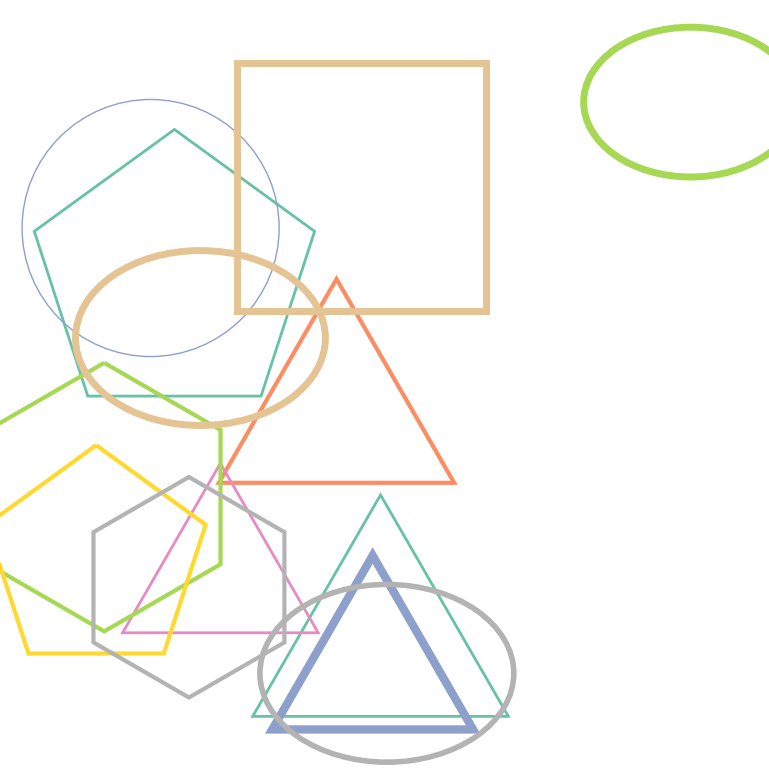[{"shape": "triangle", "thickness": 1, "radius": 0.96, "center": [0.494, 0.166]}, {"shape": "pentagon", "thickness": 1, "radius": 0.96, "center": [0.227, 0.64]}, {"shape": "triangle", "thickness": 1.5, "radius": 0.88, "center": [0.437, 0.461]}, {"shape": "circle", "thickness": 0.5, "radius": 0.83, "center": [0.196, 0.704]}, {"shape": "triangle", "thickness": 3, "radius": 0.75, "center": [0.484, 0.128]}, {"shape": "triangle", "thickness": 1, "radius": 0.73, "center": [0.286, 0.252]}, {"shape": "oval", "thickness": 2.5, "radius": 0.69, "center": [0.897, 0.867]}, {"shape": "hexagon", "thickness": 1.5, "radius": 0.87, "center": [0.135, 0.354]}, {"shape": "pentagon", "thickness": 1.5, "radius": 0.75, "center": [0.125, 0.272]}, {"shape": "square", "thickness": 2.5, "radius": 0.81, "center": [0.47, 0.757]}, {"shape": "oval", "thickness": 2.5, "radius": 0.81, "center": [0.26, 0.561]}, {"shape": "hexagon", "thickness": 1.5, "radius": 0.72, "center": [0.245, 0.237]}, {"shape": "oval", "thickness": 2, "radius": 0.82, "center": [0.502, 0.126]}]